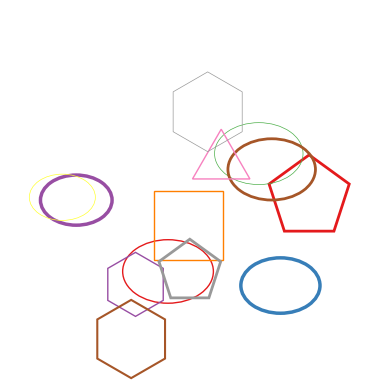[{"shape": "oval", "thickness": 1, "radius": 0.59, "center": [0.436, 0.295]}, {"shape": "pentagon", "thickness": 2, "radius": 0.55, "center": [0.803, 0.488]}, {"shape": "oval", "thickness": 2.5, "radius": 0.51, "center": [0.728, 0.258]}, {"shape": "oval", "thickness": 0.5, "radius": 0.57, "center": [0.672, 0.601]}, {"shape": "hexagon", "thickness": 1, "radius": 0.42, "center": [0.352, 0.261]}, {"shape": "oval", "thickness": 2.5, "radius": 0.46, "center": [0.198, 0.48]}, {"shape": "square", "thickness": 1, "radius": 0.45, "center": [0.49, 0.415]}, {"shape": "oval", "thickness": 0.5, "radius": 0.43, "center": [0.162, 0.488]}, {"shape": "hexagon", "thickness": 1.5, "radius": 0.51, "center": [0.341, 0.119]}, {"shape": "oval", "thickness": 2, "radius": 0.57, "center": [0.706, 0.56]}, {"shape": "triangle", "thickness": 1, "radius": 0.43, "center": [0.575, 0.578]}, {"shape": "hexagon", "thickness": 0.5, "radius": 0.52, "center": [0.539, 0.71]}, {"shape": "pentagon", "thickness": 2, "radius": 0.42, "center": [0.493, 0.294]}]